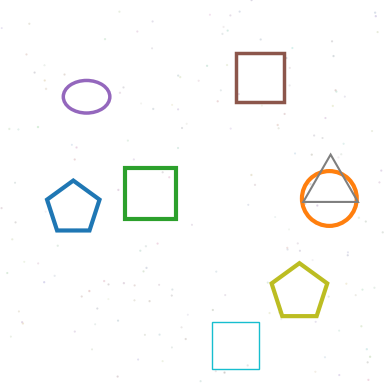[{"shape": "pentagon", "thickness": 3, "radius": 0.36, "center": [0.19, 0.459]}, {"shape": "circle", "thickness": 3, "radius": 0.36, "center": [0.855, 0.484]}, {"shape": "square", "thickness": 3, "radius": 0.33, "center": [0.391, 0.498]}, {"shape": "oval", "thickness": 2.5, "radius": 0.3, "center": [0.225, 0.749]}, {"shape": "square", "thickness": 2.5, "radius": 0.32, "center": [0.675, 0.798]}, {"shape": "triangle", "thickness": 1.5, "radius": 0.41, "center": [0.859, 0.517]}, {"shape": "pentagon", "thickness": 3, "radius": 0.38, "center": [0.778, 0.24]}, {"shape": "square", "thickness": 1, "radius": 0.31, "center": [0.612, 0.102]}]